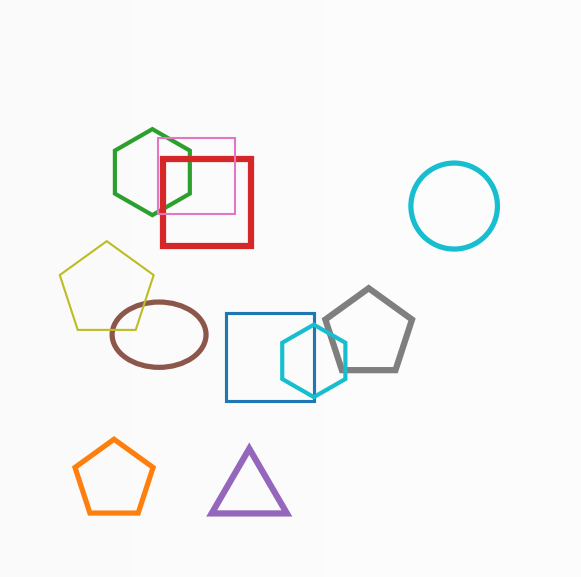[{"shape": "square", "thickness": 1.5, "radius": 0.38, "center": [0.464, 0.382]}, {"shape": "pentagon", "thickness": 2.5, "radius": 0.35, "center": [0.196, 0.168]}, {"shape": "hexagon", "thickness": 2, "radius": 0.37, "center": [0.262, 0.701]}, {"shape": "square", "thickness": 3, "radius": 0.38, "center": [0.356, 0.648]}, {"shape": "triangle", "thickness": 3, "radius": 0.37, "center": [0.429, 0.147]}, {"shape": "oval", "thickness": 2.5, "radius": 0.4, "center": [0.274, 0.42]}, {"shape": "square", "thickness": 1, "radius": 0.33, "center": [0.338, 0.695]}, {"shape": "pentagon", "thickness": 3, "radius": 0.39, "center": [0.634, 0.422]}, {"shape": "pentagon", "thickness": 1, "radius": 0.42, "center": [0.184, 0.497]}, {"shape": "circle", "thickness": 2.5, "radius": 0.37, "center": [0.781, 0.642]}, {"shape": "hexagon", "thickness": 2, "radius": 0.31, "center": [0.54, 0.374]}]